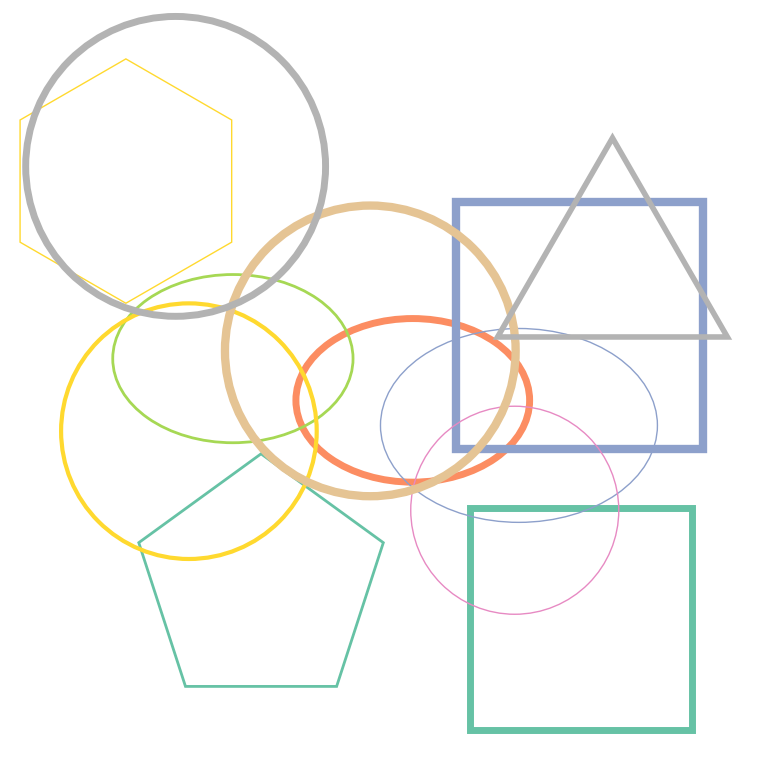[{"shape": "pentagon", "thickness": 1, "radius": 0.83, "center": [0.339, 0.244]}, {"shape": "square", "thickness": 2.5, "radius": 0.72, "center": [0.754, 0.196]}, {"shape": "oval", "thickness": 2.5, "radius": 0.76, "center": [0.536, 0.48]}, {"shape": "oval", "thickness": 0.5, "radius": 0.9, "center": [0.674, 0.447]}, {"shape": "square", "thickness": 3, "radius": 0.8, "center": [0.752, 0.578]}, {"shape": "circle", "thickness": 0.5, "radius": 0.68, "center": [0.669, 0.337]}, {"shape": "oval", "thickness": 1, "radius": 0.78, "center": [0.302, 0.534]}, {"shape": "circle", "thickness": 1.5, "radius": 0.83, "center": [0.245, 0.44]}, {"shape": "hexagon", "thickness": 0.5, "radius": 0.79, "center": [0.163, 0.765]}, {"shape": "circle", "thickness": 3, "radius": 0.94, "center": [0.481, 0.544]}, {"shape": "circle", "thickness": 2.5, "radius": 0.97, "center": [0.228, 0.784]}, {"shape": "triangle", "thickness": 2, "radius": 0.86, "center": [0.795, 0.648]}]